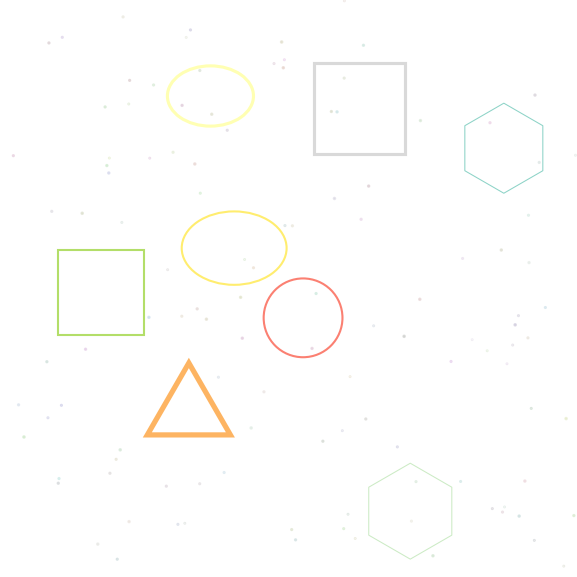[{"shape": "hexagon", "thickness": 0.5, "radius": 0.39, "center": [0.872, 0.742]}, {"shape": "oval", "thickness": 1.5, "radius": 0.37, "center": [0.364, 0.833]}, {"shape": "circle", "thickness": 1, "radius": 0.34, "center": [0.525, 0.449]}, {"shape": "triangle", "thickness": 2.5, "radius": 0.42, "center": [0.327, 0.288]}, {"shape": "square", "thickness": 1, "radius": 0.37, "center": [0.174, 0.493]}, {"shape": "square", "thickness": 1.5, "radius": 0.39, "center": [0.623, 0.812]}, {"shape": "hexagon", "thickness": 0.5, "radius": 0.42, "center": [0.71, 0.114]}, {"shape": "oval", "thickness": 1, "radius": 0.45, "center": [0.405, 0.569]}]